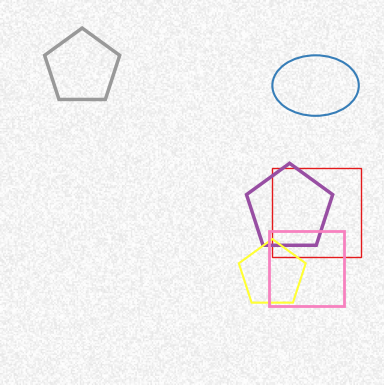[{"shape": "square", "thickness": 1, "radius": 0.58, "center": [0.823, 0.448]}, {"shape": "oval", "thickness": 1.5, "radius": 0.56, "center": [0.82, 0.778]}, {"shape": "pentagon", "thickness": 2.5, "radius": 0.59, "center": [0.752, 0.458]}, {"shape": "pentagon", "thickness": 1.5, "radius": 0.46, "center": [0.707, 0.288]}, {"shape": "square", "thickness": 2, "radius": 0.49, "center": [0.797, 0.303]}, {"shape": "pentagon", "thickness": 2.5, "radius": 0.51, "center": [0.213, 0.825]}]